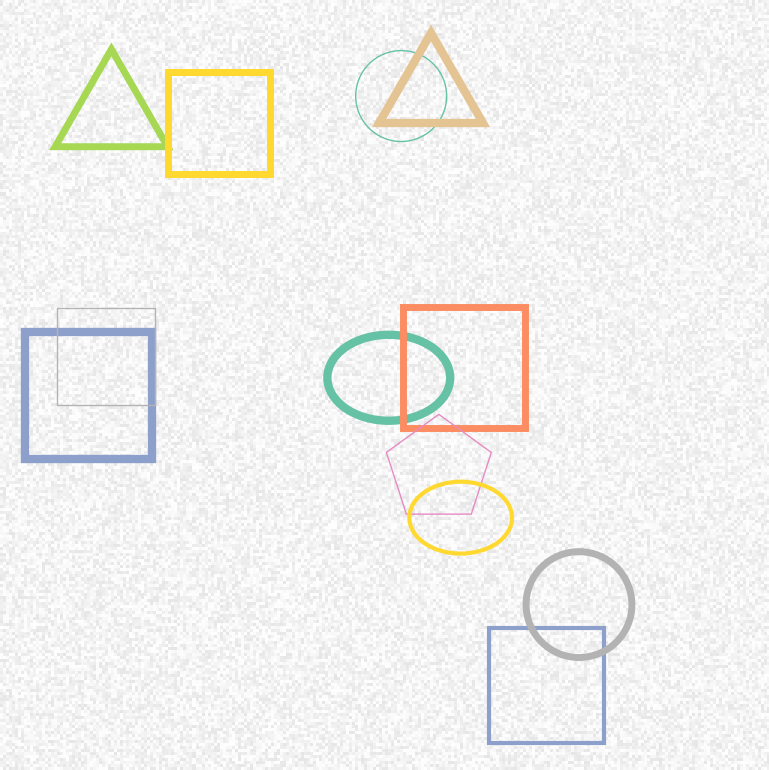[{"shape": "oval", "thickness": 3, "radius": 0.4, "center": [0.505, 0.509]}, {"shape": "circle", "thickness": 0.5, "radius": 0.3, "center": [0.521, 0.875]}, {"shape": "square", "thickness": 2.5, "radius": 0.4, "center": [0.602, 0.523]}, {"shape": "square", "thickness": 3, "radius": 0.41, "center": [0.115, 0.486]}, {"shape": "square", "thickness": 1.5, "radius": 0.37, "center": [0.71, 0.11]}, {"shape": "pentagon", "thickness": 0.5, "radius": 0.36, "center": [0.57, 0.39]}, {"shape": "triangle", "thickness": 2.5, "radius": 0.42, "center": [0.145, 0.852]}, {"shape": "square", "thickness": 2.5, "radius": 0.33, "center": [0.284, 0.84]}, {"shape": "oval", "thickness": 1.5, "radius": 0.33, "center": [0.598, 0.328]}, {"shape": "triangle", "thickness": 3, "radius": 0.39, "center": [0.56, 0.879]}, {"shape": "square", "thickness": 0.5, "radius": 0.32, "center": [0.137, 0.537]}, {"shape": "circle", "thickness": 2.5, "radius": 0.34, "center": [0.752, 0.215]}]